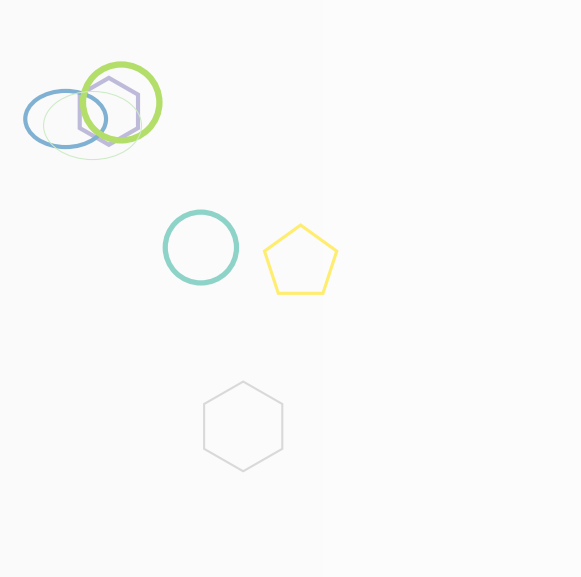[{"shape": "circle", "thickness": 2.5, "radius": 0.31, "center": [0.346, 0.571]}, {"shape": "hexagon", "thickness": 2, "radius": 0.29, "center": [0.187, 0.806]}, {"shape": "oval", "thickness": 2, "radius": 0.35, "center": [0.113, 0.793]}, {"shape": "circle", "thickness": 3, "radius": 0.33, "center": [0.209, 0.822]}, {"shape": "hexagon", "thickness": 1, "radius": 0.39, "center": [0.418, 0.261]}, {"shape": "oval", "thickness": 0.5, "radius": 0.42, "center": [0.159, 0.782]}, {"shape": "pentagon", "thickness": 1.5, "radius": 0.33, "center": [0.517, 0.544]}]